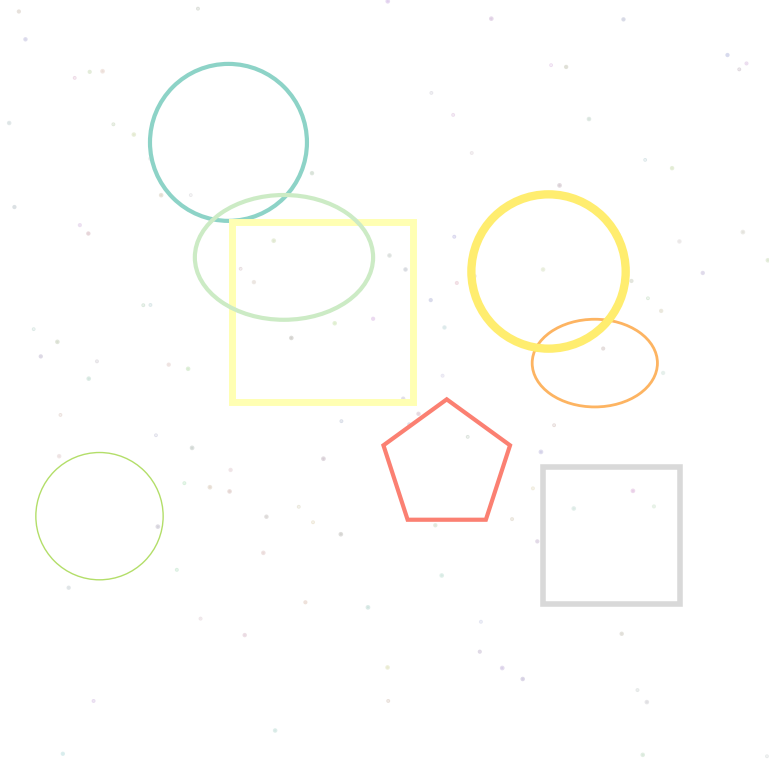[{"shape": "circle", "thickness": 1.5, "radius": 0.51, "center": [0.297, 0.815]}, {"shape": "square", "thickness": 2.5, "radius": 0.59, "center": [0.419, 0.595]}, {"shape": "pentagon", "thickness": 1.5, "radius": 0.43, "center": [0.58, 0.395]}, {"shape": "oval", "thickness": 1, "radius": 0.41, "center": [0.772, 0.528]}, {"shape": "circle", "thickness": 0.5, "radius": 0.41, "center": [0.129, 0.33]}, {"shape": "square", "thickness": 2, "radius": 0.44, "center": [0.795, 0.304]}, {"shape": "oval", "thickness": 1.5, "radius": 0.58, "center": [0.369, 0.666]}, {"shape": "circle", "thickness": 3, "radius": 0.5, "center": [0.712, 0.647]}]